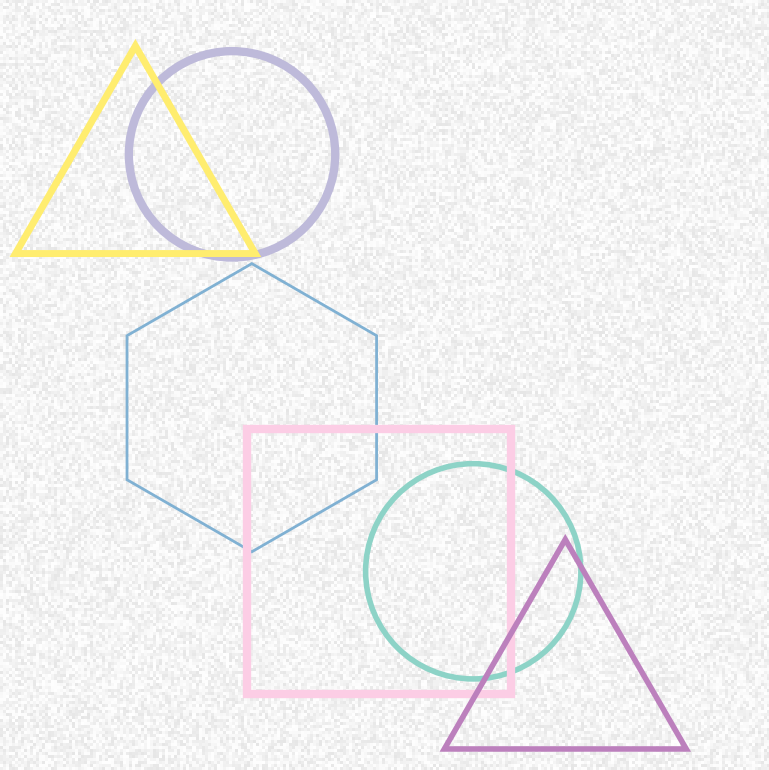[{"shape": "circle", "thickness": 2, "radius": 0.7, "center": [0.615, 0.258]}, {"shape": "circle", "thickness": 3, "radius": 0.67, "center": [0.301, 0.8]}, {"shape": "hexagon", "thickness": 1, "radius": 0.94, "center": [0.327, 0.471]}, {"shape": "square", "thickness": 3, "radius": 0.86, "center": [0.492, 0.271]}, {"shape": "triangle", "thickness": 2, "radius": 0.91, "center": [0.734, 0.118]}, {"shape": "triangle", "thickness": 2.5, "radius": 0.9, "center": [0.176, 0.761]}]